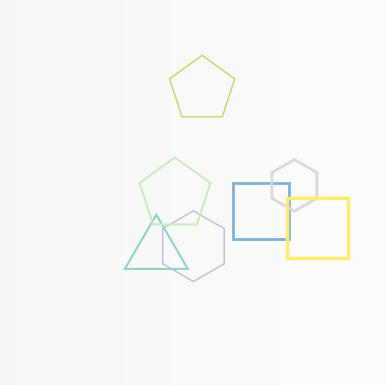[{"shape": "triangle", "thickness": 1.5, "radius": 0.47, "center": [0.403, 0.348]}, {"shape": "hexagon", "thickness": 1, "radius": 0.46, "center": [0.499, 0.361]}, {"shape": "square", "thickness": 2, "radius": 0.36, "center": [0.673, 0.452]}, {"shape": "pentagon", "thickness": 1, "radius": 0.44, "center": [0.522, 0.768]}, {"shape": "hexagon", "thickness": 2, "radius": 0.33, "center": [0.76, 0.518]}, {"shape": "pentagon", "thickness": 1.5, "radius": 0.48, "center": [0.452, 0.495]}, {"shape": "square", "thickness": 2.5, "radius": 0.39, "center": [0.82, 0.407]}]